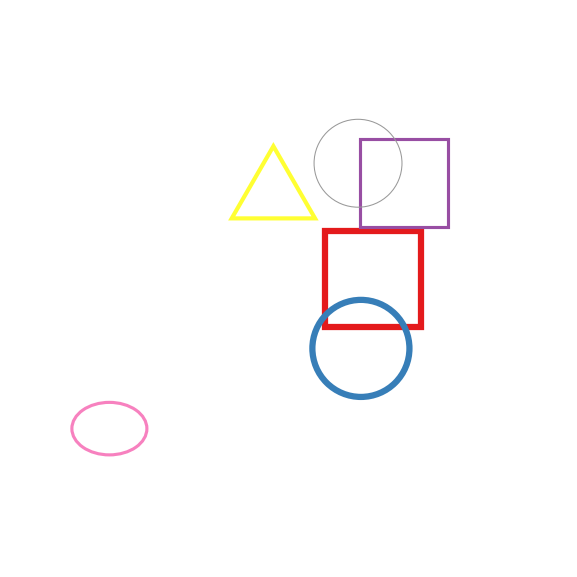[{"shape": "square", "thickness": 3, "radius": 0.42, "center": [0.646, 0.515]}, {"shape": "circle", "thickness": 3, "radius": 0.42, "center": [0.625, 0.396]}, {"shape": "square", "thickness": 1.5, "radius": 0.38, "center": [0.699, 0.682]}, {"shape": "triangle", "thickness": 2, "radius": 0.42, "center": [0.473, 0.663]}, {"shape": "oval", "thickness": 1.5, "radius": 0.32, "center": [0.189, 0.257]}, {"shape": "circle", "thickness": 0.5, "radius": 0.38, "center": [0.62, 0.716]}]